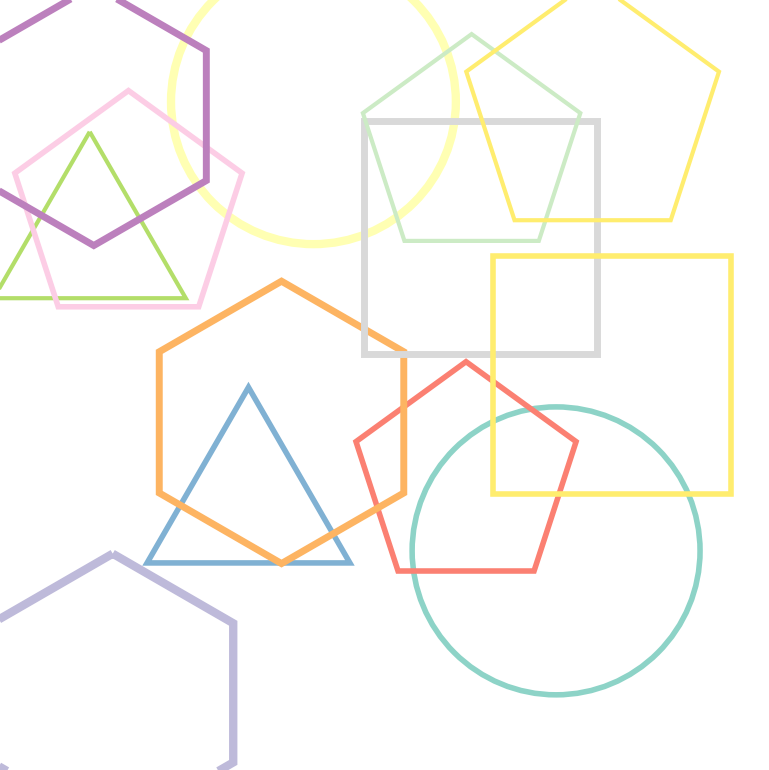[{"shape": "circle", "thickness": 2, "radius": 0.93, "center": [0.722, 0.285]}, {"shape": "circle", "thickness": 3, "radius": 0.92, "center": [0.407, 0.868]}, {"shape": "hexagon", "thickness": 3, "radius": 0.9, "center": [0.146, 0.1]}, {"shape": "pentagon", "thickness": 2, "radius": 0.75, "center": [0.605, 0.38]}, {"shape": "triangle", "thickness": 2, "radius": 0.76, "center": [0.323, 0.345]}, {"shape": "hexagon", "thickness": 2.5, "radius": 0.92, "center": [0.366, 0.451]}, {"shape": "triangle", "thickness": 1.5, "radius": 0.72, "center": [0.117, 0.685]}, {"shape": "pentagon", "thickness": 2, "radius": 0.78, "center": [0.167, 0.727]}, {"shape": "square", "thickness": 2.5, "radius": 0.76, "center": [0.624, 0.691]}, {"shape": "hexagon", "thickness": 2.5, "radius": 0.84, "center": [0.122, 0.85]}, {"shape": "pentagon", "thickness": 1.5, "radius": 0.74, "center": [0.612, 0.807]}, {"shape": "square", "thickness": 2, "radius": 0.77, "center": [0.795, 0.513]}, {"shape": "pentagon", "thickness": 1.5, "radius": 0.86, "center": [0.77, 0.854]}]